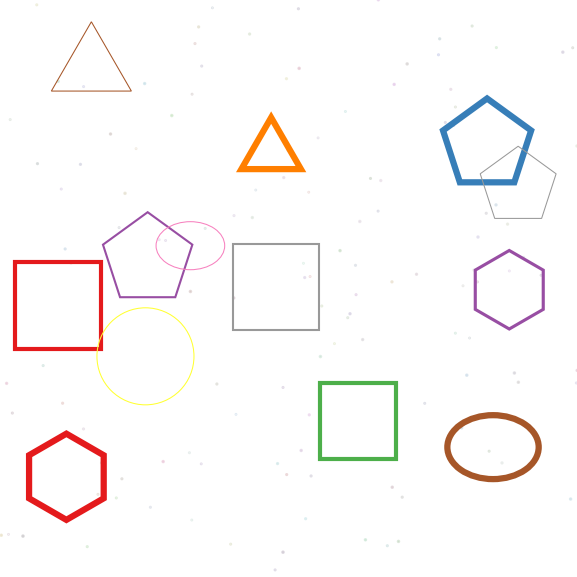[{"shape": "square", "thickness": 2, "radius": 0.37, "center": [0.1, 0.47]}, {"shape": "hexagon", "thickness": 3, "radius": 0.37, "center": [0.115, 0.174]}, {"shape": "pentagon", "thickness": 3, "radius": 0.4, "center": [0.843, 0.748]}, {"shape": "square", "thickness": 2, "radius": 0.33, "center": [0.62, 0.271]}, {"shape": "hexagon", "thickness": 1.5, "radius": 0.34, "center": [0.882, 0.497]}, {"shape": "pentagon", "thickness": 1, "radius": 0.41, "center": [0.256, 0.55]}, {"shape": "triangle", "thickness": 3, "radius": 0.3, "center": [0.47, 0.736]}, {"shape": "circle", "thickness": 0.5, "radius": 0.42, "center": [0.252, 0.382]}, {"shape": "oval", "thickness": 3, "radius": 0.4, "center": [0.854, 0.225]}, {"shape": "triangle", "thickness": 0.5, "radius": 0.4, "center": [0.158, 0.881]}, {"shape": "oval", "thickness": 0.5, "radius": 0.3, "center": [0.33, 0.574]}, {"shape": "square", "thickness": 1, "radius": 0.37, "center": [0.478, 0.502]}, {"shape": "pentagon", "thickness": 0.5, "radius": 0.35, "center": [0.897, 0.677]}]